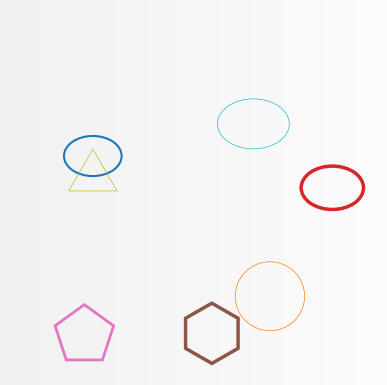[{"shape": "oval", "thickness": 1.5, "radius": 0.37, "center": [0.239, 0.595]}, {"shape": "circle", "thickness": 0.5, "radius": 0.45, "center": [0.697, 0.231]}, {"shape": "oval", "thickness": 2.5, "radius": 0.4, "center": [0.858, 0.512]}, {"shape": "hexagon", "thickness": 2.5, "radius": 0.39, "center": [0.547, 0.134]}, {"shape": "pentagon", "thickness": 2, "radius": 0.4, "center": [0.218, 0.129]}, {"shape": "triangle", "thickness": 0.5, "radius": 0.36, "center": [0.24, 0.54]}, {"shape": "oval", "thickness": 0.5, "radius": 0.46, "center": [0.654, 0.678]}]